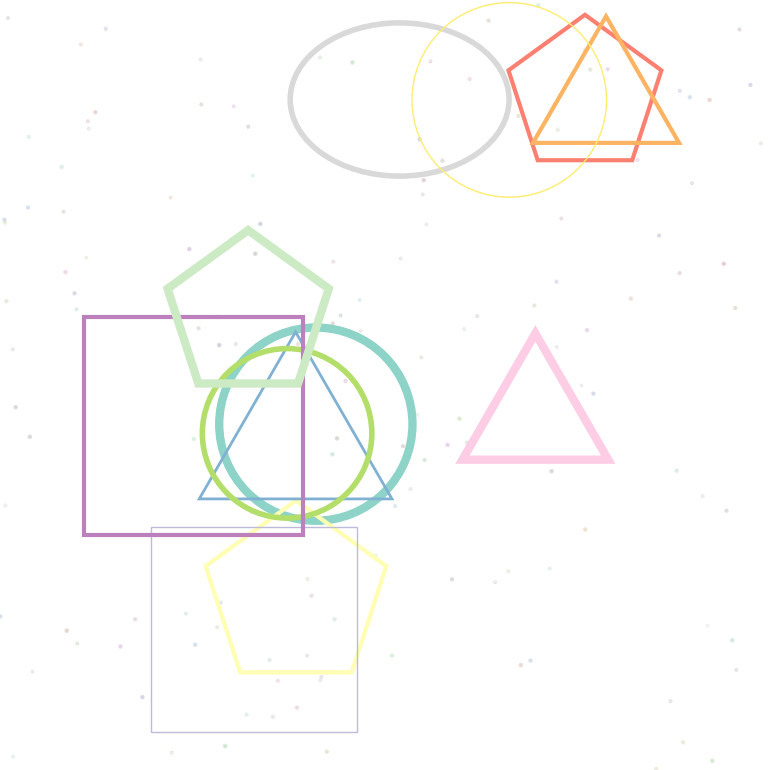[{"shape": "circle", "thickness": 3, "radius": 0.63, "center": [0.41, 0.449]}, {"shape": "pentagon", "thickness": 1.5, "radius": 0.62, "center": [0.384, 0.227]}, {"shape": "square", "thickness": 0.5, "radius": 0.67, "center": [0.33, 0.183]}, {"shape": "pentagon", "thickness": 1.5, "radius": 0.52, "center": [0.76, 0.876]}, {"shape": "triangle", "thickness": 1, "radius": 0.72, "center": [0.384, 0.424]}, {"shape": "triangle", "thickness": 1.5, "radius": 0.55, "center": [0.787, 0.869]}, {"shape": "circle", "thickness": 2, "radius": 0.55, "center": [0.373, 0.437]}, {"shape": "triangle", "thickness": 3, "radius": 0.55, "center": [0.695, 0.458]}, {"shape": "oval", "thickness": 2, "radius": 0.71, "center": [0.519, 0.871]}, {"shape": "square", "thickness": 1.5, "radius": 0.71, "center": [0.252, 0.447]}, {"shape": "pentagon", "thickness": 3, "radius": 0.55, "center": [0.322, 0.591]}, {"shape": "circle", "thickness": 0.5, "radius": 0.63, "center": [0.661, 0.87]}]